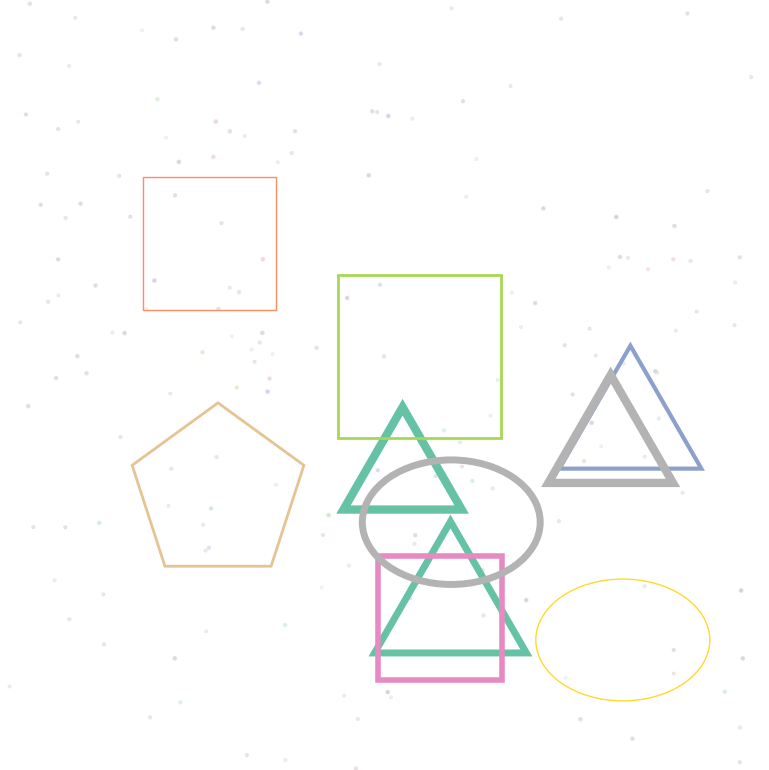[{"shape": "triangle", "thickness": 3, "radius": 0.44, "center": [0.523, 0.383]}, {"shape": "triangle", "thickness": 2.5, "radius": 0.57, "center": [0.585, 0.209]}, {"shape": "square", "thickness": 0.5, "radius": 0.43, "center": [0.272, 0.684]}, {"shape": "triangle", "thickness": 1.5, "radius": 0.53, "center": [0.819, 0.445]}, {"shape": "square", "thickness": 2, "radius": 0.4, "center": [0.572, 0.198]}, {"shape": "square", "thickness": 1, "radius": 0.53, "center": [0.544, 0.537]}, {"shape": "oval", "thickness": 0.5, "radius": 0.56, "center": [0.809, 0.169]}, {"shape": "pentagon", "thickness": 1, "radius": 0.59, "center": [0.283, 0.36]}, {"shape": "triangle", "thickness": 3, "radius": 0.47, "center": [0.793, 0.42]}, {"shape": "oval", "thickness": 2.5, "radius": 0.58, "center": [0.586, 0.322]}]